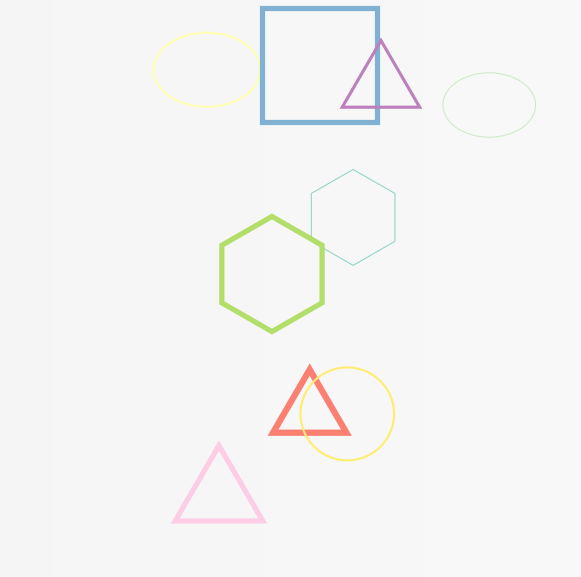[{"shape": "hexagon", "thickness": 0.5, "radius": 0.42, "center": [0.608, 0.623]}, {"shape": "oval", "thickness": 1, "radius": 0.46, "center": [0.356, 0.878]}, {"shape": "triangle", "thickness": 3, "radius": 0.36, "center": [0.533, 0.286]}, {"shape": "square", "thickness": 2.5, "radius": 0.49, "center": [0.55, 0.887]}, {"shape": "hexagon", "thickness": 2.5, "radius": 0.5, "center": [0.468, 0.525]}, {"shape": "triangle", "thickness": 2.5, "radius": 0.44, "center": [0.377, 0.141]}, {"shape": "triangle", "thickness": 1.5, "radius": 0.38, "center": [0.655, 0.852]}, {"shape": "oval", "thickness": 0.5, "radius": 0.4, "center": [0.842, 0.817]}, {"shape": "circle", "thickness": 1, "radius": 0.4, "center": [0.597, 0.282]}]